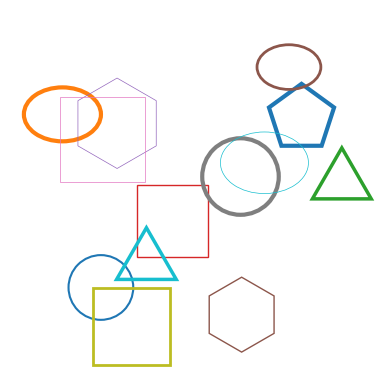[{"shape": "pentagon", "thickness": 3, "radius": 0.44, "center": [0.783, 0.693]}, {"shape": "circle", "thickness": 1.5, "radius": 0.42, "center": [0.262, 0.253]}, {"shape": "oval", "thickness": 3, "radius": 0.5, "center": [0.162, 0.703]}, {"shape": "triangle", "thickness": 2.5, "radius": 0.44, "center": [0.888, 0.528]}, {"shape": "square", "thickness": 1, "radius": 0.46, "center": [0.448, 0.426]}, {"shape": "hexagon", "thickness": 0.5, "radius": 0.59, "center": [0.304, 0.68]}, {"shape": "oval", "thickness": 2, "radius": 0.41, "center": [0.751, 0.826]}, {"shape": "hexagon", "thickness": 1, "radius": 0.49, "center": [0.628, 0.183]}, {"shape": "square", "thickness": 0.5, "radius": 0.55, "center": [0.266, 0.638]}, {"shape": "circle", "thickness": 3, "radius": 0.5, "center": [0.625, 0.541]}, {"shape": "square", "thickness": 2, "radius": 0.5, "center": [0.342, 0.152]}, {"shape": "oval", "thickness": 0.5, "radius": 0.57, "center": [0.687, 0.577]}, {"shape": "triangle", "thickness": 2.5, "radius": 0.45, "center": [0.38, 0.319]}]